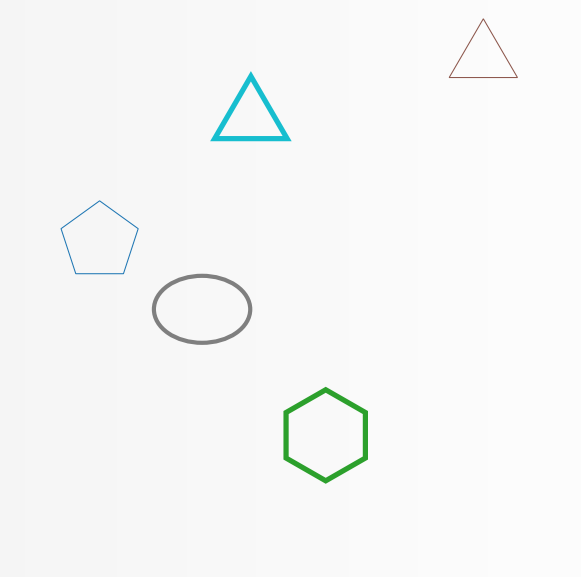[{"shape": "pentagon", "thickness": 0.5, "radius": 0.35, "center": [0.171, 0.582]}, {"shape": "hexagon", "thickness": 2.5, "radius": 0.39, "center": [0.56, 0.245]}, {"shape": "triangle", "thickness": 0.5, "radius": 0.34, "center": [0.832, 0.899]}, {"shape": "oval", "thickness": 2, "radius": 0.41, "center": [0.348, 0.464]}, {"shape": "triangle", "thickness": 2.5, "radius": 0.36, "center": [0.432, 0.795]}]